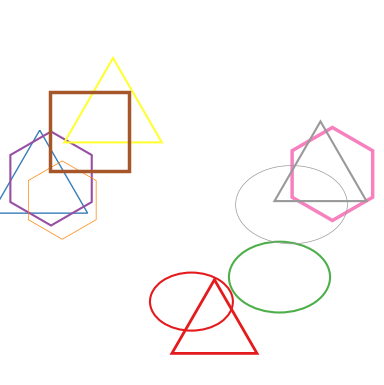[{"shape": "triangle", "thickness": 2, "radius": 0.64, "center": [0.557, 0.146]}, {"shape": "oval", "thickness": 1.5, "radius": 0.54, "center": [0.497, 0.217]}, {"shape": "triangle", "thickness": 1, "radius": 0.72, "center": [0.103, 0.518]}, {"shape": "oval", "thickness": 1.5, "radius": 0.66, "center": [0.726, 0.28]}, {"shape": "hexagon", "thickness": 1.5, "radius": 0.61, "center": [0.133, 0.536]}, {"shape": "hexagon", "thickness": 0.5, "radius": 0.51, "center": [0.162, 0.48]}, {"shape": "triangle", "thickness": 1.5, "radius": 0.73, "center": [0.294, 0.703]}, {"shape": "square", "thickness": 2.5, "radius": 0.51, "center": [0.232, 0.659]}, {"shape": "hexagon", "thickness": 2.5, "radius": 0.6, "center": [0.863, 0.548]}, {"shape": "triangle", "thickness": 1.5, "radius": 0.69, "center": [0.832, 0.547]}, {"shape": "oval", "thickness": 0.5, "radius": 0.73, "center": [0.757, 0.468]}]